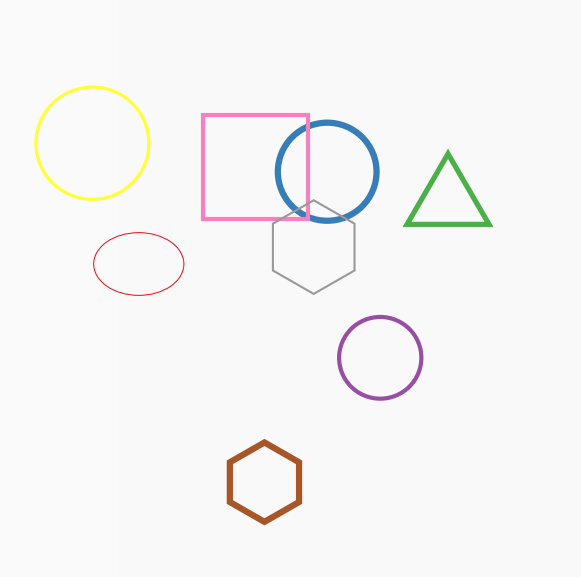[{"shape": "oval", "thickness": 0.5, "radius": 0.39, "center": [0.239, 0.542]}, {"shape": "circle", "thickness": 3, "radius": 0.42, "center": [0.563, 0.702]}, {"shape": "triangle", "thickness": 2.5, "radius": 0.41, "center": [0.771, 0.651]}, {"shape": "circle", "thickness": 2, "radius": 0.35, "center": [0.654, 0.38]}, {"shape": "circle", "thickness": 1.5, "radius": 0.49, "center": [0.159, 0.751]}, {"shape": "hexagon", "thickness": 3, "radius": 0.34, "center": [0.455, 0.164]}, {"shape": "square", "thickness": 2, "radius": 0.45, "center": [0.439, 0.709]}, {"shape": "hexagon", "thickness": 1, "radius": 0.41, "center": [0.54, 0.571]}]